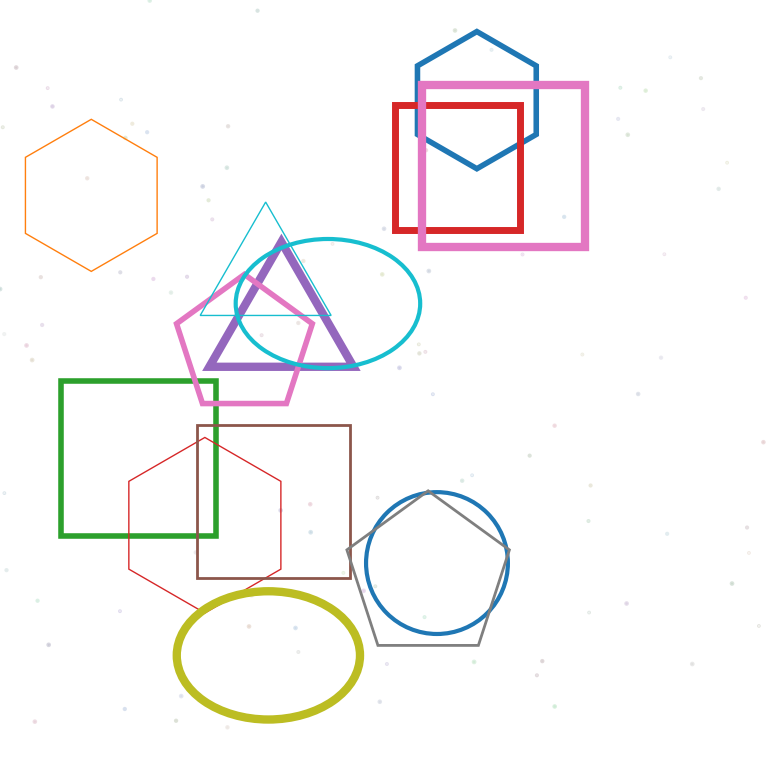[{"shape": "circle", "thickness": 1.5, "radius": 0.46, "center": [0.568, 0.269]}, {"shape": "hexagon", "thickness": 2, "radius": 0.45, "center": [0.619, 0.87]}, {"shape": "hexagon", "thickness": 0.5, "radius": 0.49, "center": [0.119, 0.746]}, {"shape": "square", "thickness": 2, "radius": 0.5, "center": [0.18, 0.405]}, {"shape": "square", "thickness": 2.5, "radius": 0.41, "center": [0.594, 0.783]}, {"shape": "hexagon", "thickness": 0.5, "radius": 0.57, "center": [0.266, 0.318]}, {"shape": "triangle", "thickness": 3, "radius": 0.54, "center": [0.365, 0.578]}, {"shape": "square", "thickness": 1, "radius": 0.5, "center": [0.355, 0.349]}, {"shape": "square", "thickness": 3, "radius": 0.53, "center": [0.654, 0.784]}, {"shape": "pentagon", "thickness": 2, "radius": 0.46, "center": [0.317, 0.551]}, {"shape": "pentagon", "thickness": 1, "radius": 0.55, "center": [0.556, 0.252]}, {"shape": "oval", "thickness": 3, "radius": 0.59, "center": [0.349, 0.149]}, {"shape": "triangle", "thickness": 0.5, "radius": 0.49, "center": [0.345, 0.639]}, {"shape": "oval", "thickness": 1.5, "radius": 0.6, "center": [0.426, 0.606]}]